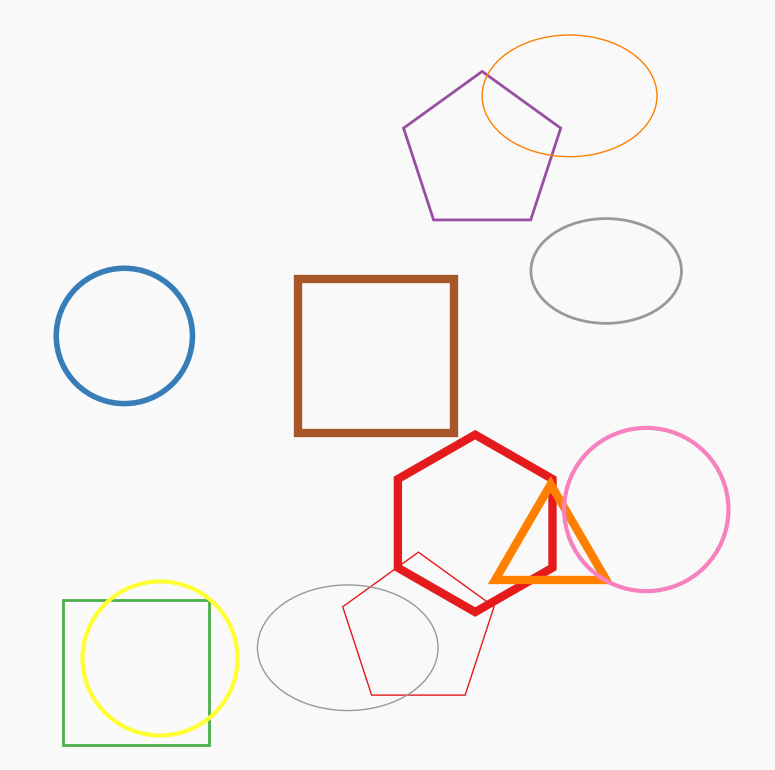[{"shape": "pentagon", "thickness": 0.5, "radius": 0.51, "center": [0.54, 0.18]}, {"shape": "hexagon", "thickness": 3, "radius": 0.58, "center": [0.613, 0.32]}, {"shape": "circle", "thickness": 2, "radius": 0.44, "center": [0.16, 0.564]}, {"shape": "square", "thickness": 1, "radius": 0.47, "center": [0.176, 0.126]}, {"shape": "pentagon", "thickness": 1, "radius": 0.53, "center": [0.622, 0.801]}, {"shape": "triangle", "thickness": 3, "radius": 0.41, "center": [0.711, 0.288]}, {"shape": "oval", "thickness": 0.5, "radius": 0.56, "center": [0.735, 0.876]}, {"shape": "circle", "thickness": 1.5, "radius": 0.5, "center": [0.207, 0.145]}, {"shape": "square", "thickness": 3, "radius": 0.5, "center": [0.485, 0.538]}, {"shape": "circle", "thickness": 1.5, "radius": 0.53, "center": [0.834, 0.338]}, {"shape": "oval", "thickness": 1, "radius": 0.49, "center": [0.782, 0.648]}, {"shape": "oval", "thickness": 0.5, "radius": 0.58, "center": [0.449, 0.159]}]